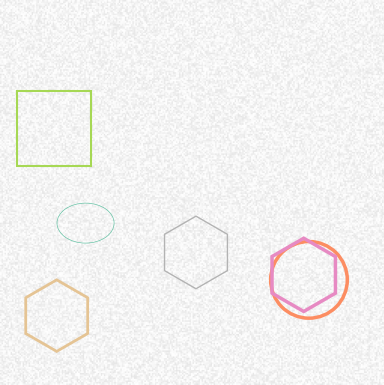[{"shape": "oval", "thickness": 0.5, "radius": 0.37, "center": [0.222, 0.42]}, {"shape": "circle", "thickness": 2.5, "radius": 0.5, "center": [0.803, 0.273]}, {"shape": "hexagon", "thickness": 2.5, "radius": 0.48, "center": [0.789, 0.286]}, {"shape": "square", "thickness": 1.5, "radius": 0.48, "center": [0.141, 0.666]}, {"shape": "hexagon", "thickness": 2, "radius": 0.46, "center": [0.147, 0.18]}, {"shape": "hexagon", "thickness": 1, "radius": 0.47, "center": [0.509, 0.344]}]